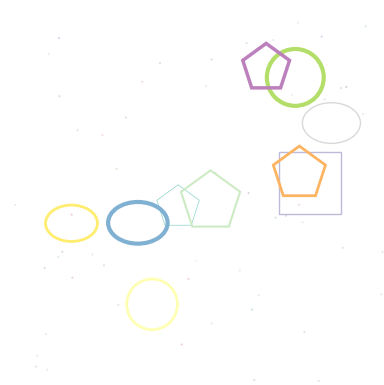[{"shape": "pentagon", "thickness": 0.5, "radius": 0.29, "center": [0.463, 0.462]}, {"shape": "circle", "thickness": 2, "radius": 0.33, "center": [0.395, 0.209]}, {"shape": "square", "thickness": 1, "radius": 0.4, "center": [0.806, 0.524]}, {"shape": "oval", "thickness": 3, "radius": 0.39, "center": [0.358, 0.421]}, {"shape": "pentagon", "thickness": 2, "radius": 0.36, "center": [0.778, 0.549]}, {"shape": "circle", "thickness": 3, "radius": 0.37, "center": [0.767, 0.799]}, {"shape": "oval", "thickness": 1, "radius": 0.38, "center": [0.861, 0.68]}, {"shape": "pentagon", "thickness": 2.5, "radius": 0.32, "center": [0.691, 0.823]}, {"shape": "pentagon", "thickness": 1.5, "radius": 0.4, "center": [0.547, 0.477]}, {"shape": "oval", "thickness": 2, "radius": 0.34, "center": [0.186, 0.42]}]